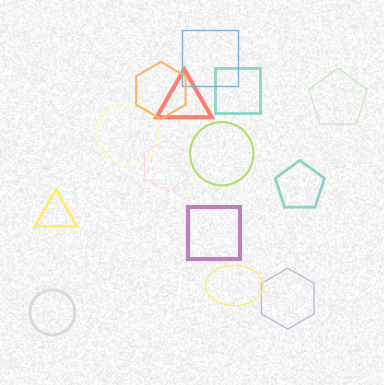[{"shape": "pentagon", "thickness": 2, "radius": 0.34, "center": [0.779, 0.516]}, {"shape": "square", "thickness": 2, "radius": 0.29, "center": [0.616, 0.765]}, {"shape": "circle", "thickness": 1, "radius": 0.4, "center": [0.334, 0.651]}, {"shape": "hexagon", "thickness": 1, "radius": 0.4, "center": [0.747, 0.224]}, {"shape": "triangle", "thickness": 3, "radius": 0.41, "center": [0.478, 0.737]}, {"shape": "square", "thickness": 1, "radius": 0.36, "center": [0.546, 0.849]}, {"shape": "hexagon", "thickness": 1.5, "radius": 0.37, "center": [0.418, 0.765]}, {"shape": "circle", "thickness": 1.5, "radius": 0.41, "center": [0.576, 0.601]}, {"shape": "hexagon", "thickness": 0.5, "radius": 0.33, "center": [0.433, 0.57]}, {"shape": "circle", "thickness": 2, "radius": 0.29, "center": [0.136, 0.189]}, {"shape": "square", "thickness": 3, "radius": 0.33, "center": [0.556, 0.395]}, {"shape": "pentagon", "thickness": 1, "radius": 0.4, "center": [0.878, 0.743]}, {"shape": "oval", "thickness": 1, "radius": 0.37, "center": [0.609, 0.259]}, {"shape": "triangle", "thickness": 2, "radius": 0.32, "center": [0.145, 0.444]}]